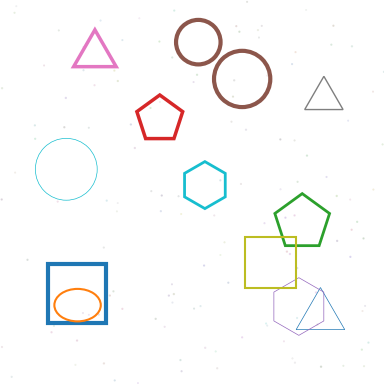[{"shape": "triangle", "thickness": 0.5, "radius": 0.36, "center": [0.832, 0.18]}, {"shape": "square", "thickness": 3, "radius": 0.38, "center": [0.199, 0.238]}, {"shape": "oval", "thickness": 1.5, "radius": 0.3, "center": [0.201, 0.207]}, {"shape": "pentagon", "thickness": 2, "radius": 0.37, "center": [0.785, 0.422]}, {"shape": "pentagon", "thickness": 2.5, "radius": 0.31, "center": [0.415, 0.691]}, {"shape": "hexagon", "thickness": 0.5, "radius": 0.37, "center": [0.776, 0.204]}, {"shape": "circle", "thickness": 3, "radius": 0.37, "center": [0.629, 0.795]}, {"shape": "circle", "thickness": 3, "radius": 0.29, "center": [0.515, 0.891]}, {"shape": "triangle", "thickness": 2.5, "radius": 0.32, "center": [0.246, 0.859]}, {"shape": "triangle", "thickness": 1, "radius": 0.29, "center": [0.841, 0.744]}, {"shape": "square", "thickness": 1.5, "radius": 0.33, "center": [0.702, 0.319]}, {"shape": "circle", "thickness": 0.5, "radius": 0.4, "center": [0.172, 0.56]}, {"shape": "hexagon", "thickness": 2, "radius": 0.31, "center": [0.532, 0.519]}]